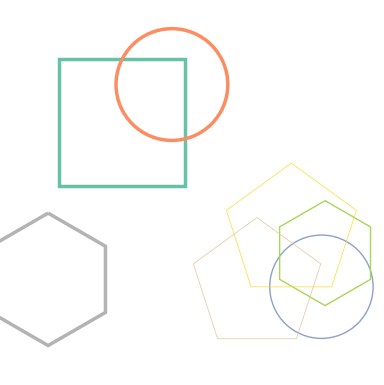[{"shape": "square", "thickness": 2.5, "radius": 0.82, "center": [0.317, 0.682]}, {"shape": "circle", "thickness": 2.5, "radius": 0.73, "center": [0.447, 0.78]}, {"shape": "circle", "thickness": 1, "radius": 0.67, "center": [0.835, 0.255]}, {"shape": "hexagon", "thickness": 1, "radius": 0.68, "center": [0.844, 0.343]}, {"shape": "pentagon", "thickness": 0.5, "radius": 0.89, "center": [0.757, 0.399]}, {"shape": "pentagon", "thickness": 0.5, "radius": 0.87, "center": [0.668, 0.261]}, {"shape": "hexagon", "thickness": 2.5, "radius": 0.86, "center": [0.125, 0.274]}]